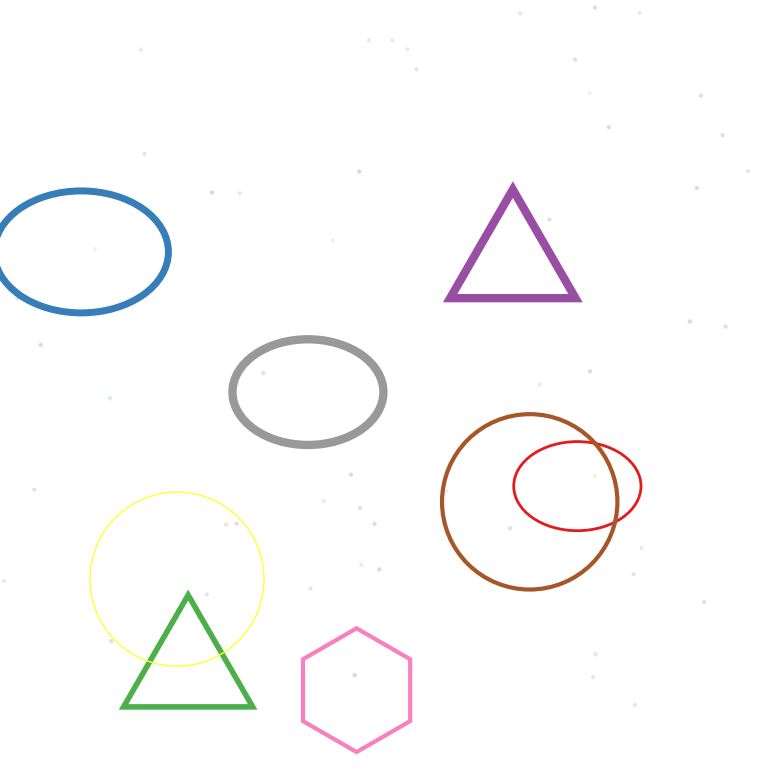[{"shape": "oval", "thickness": 1, "radius": 0.41, "center": [0.75, 0.369]}, {"shape": "oval", "thickness": 2.5, "radius": 0.57, "center": [0.106, 0.673]}, {"shape": "triangle", "thickness": 2, "radius": 0.48, "center": [0.244, 0.13]}, {"shape": "triangle", "thickness": 3, "radius": 0.47, "center": [0.666, 0.66]}, {"shape": "circle", "thickness": 0.5, "radius": 0.57, "center": [0.23, 0.248]}, {"shape": "circle", "thickness": 1.5, "radius": 0.57, "center": [0.688, 0.348]}, {"shape": "hexagon", "thickness": 1.5, "radius": 0.4, "center": [0.463, 0.104]}, {"shape": "oval", "thickness": 3, "radius": 0.49, "center": [0.4, 0.491]}]